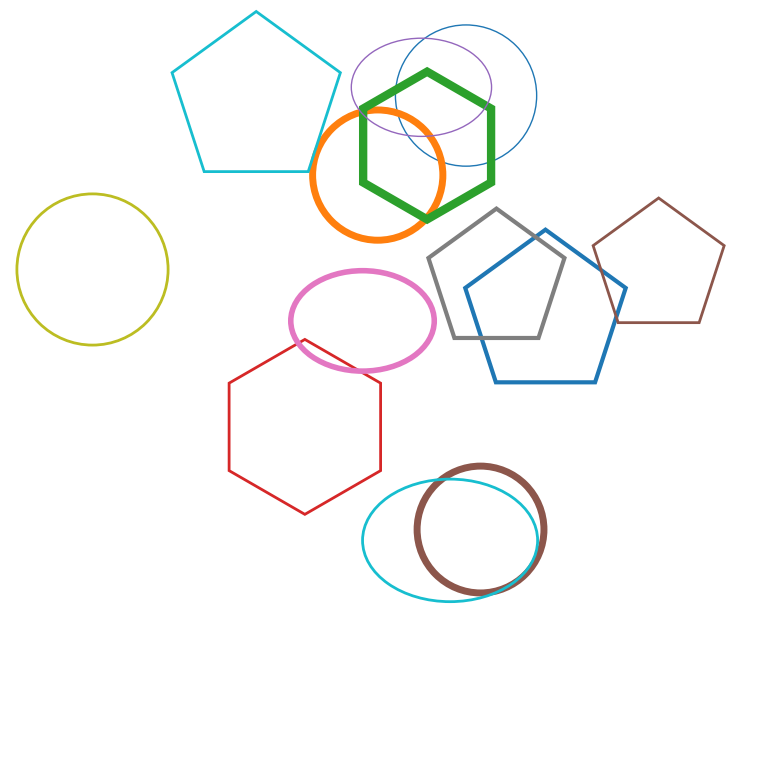[{"shape": "circle", "thickness": 0.5, "radius": 0.46, "center": [0.605, 0.876]}, {"shape": "pentagon", "thickness": 1.5, "radius": 0.55, "center": [0.708, 0.592]}, {"shape": "circle", "thickness": 2.5, "radius": 0.42, "center": [0.491, 0.773]}, {"shape": "hexagon", "thickness": 3, "radius": 0.48, "center": [0.555, 0.811]}, {"shape": "hexagon", "thickness": 1, "radius": 0.57, "center": [0.396, 0.446]}, {"shape": "oval", "thickness": 0.5, "radius": 0.46, "center": [0.547, 0.887]}, {"shape": "circle", "thickness": 2.5, "radius": 0.41, "center": [0.624, 0.312]}, {"shape": "pentagon", "thickness": 1, "radius": 0.45, "center": [0.855, 0.653]}, {"shape": "oval", "thickness": 2, "radius": 0.47, "center": [0.471, 0.583]}, {"shape": "pentagon", "thickness": 1.5, "radius": 0.46, "center": [0.645, 0.636]}, {"shape": "circle", "thickness": 1, "radius": 0.49, "center": [0.12, 0.65]}, {"shape": "pentagon", "thickness": 1, "radius": 0.57, "center": [0.333, 0.87]}, {"shape": "oval", "thickness": 1, "radius": 0.57, "center": [0.585, 0.298]}]